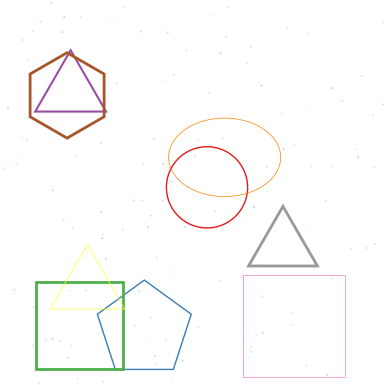[{"shape": "circle", "thickness": 1, "radius": 0.53, "center": [0.538, 0.513]}, {"shape": "pentagon", "thickness": 1, "radius": 0.64, "center": [0.375, 0.144]}, {"shape": "square", "thickness": 2, "radius": 0.57, "center": [0.207, 0.155]}, {"shape": "triangle", "thickness": 1.5, "radius": 0.53, "center": [0.183, 0.763]}, {"shape": "oval", "thickness": 0.5, "radius": 0.73, "center": [0.583, 0.591]}, {"shape": "triangle", "thickness": 0.5, "radius": 0.56, "center": [0.227, 0.253]}, {"shape": "hexagon", "thickness": 2, "radius": 0.55, "center": [0.174, 0.752]}, {"shape": "square", "thickness": 0.5, "radius": 0.67, "center": [0.764, 0.153]}, {"shape": "triangle", "thickness": 2, "radius": 0.52, "center": [0.735, 0.361]}]